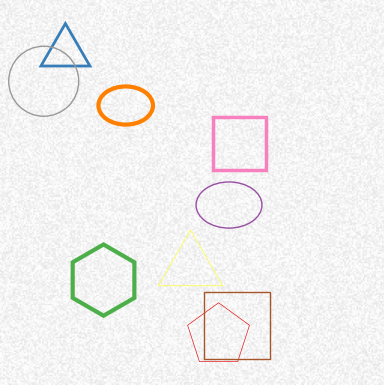[{"shape": "pentagon", "thickness": 0.5, "radius": 0.42, "center": [0.568, 0.129]}, {"shape": "triangle", "thickness": 2, "radius": 0.37, "center": [0.17, 0.865]}, {"shape": "hexagon", "thickness": 3, "radius": 0.46, "center": [0.269, 0.272]}, {"shape": "oval", "thickness": 1, "radius": 0.43, "center": [0.595, 0.467]}, {"shape": "oval", "thickness": 3, "radius": 0.35, "center": [0.326, 0.726]}, {"shape": "triangle", "thickness": 0.5, "radius": 0.48, "center": [0.495, 0.306]}, {"shape": "square", "thickness": 1, "radius": 0.43, "center": [0.615, 0.155]}, {"shape": "square", "thickness": 2.5, "radius": 0.35, "center": [0.622, 0.628]}, {"shape": "circle", "thickness": 1, "radius": 0.45, "center": [0.114, 0.789]}]